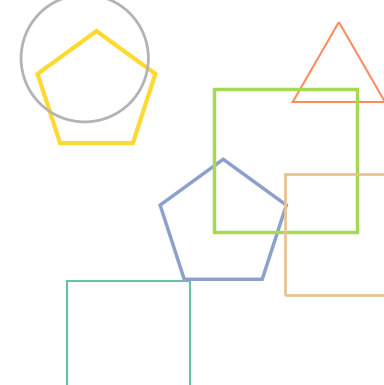[{"shape": "square", "thickness": 1.5, "radius": 0.8, "center": [0.334, 0.11]}, {"shape": "triangle", "thickness": 1.5, "radius": 0.69, "center": [0.88, 0.804]}, {"shape": "pentagon", "thickness": 2.5, "radius": 0.86, "center": [0.58, 0.414]}, {"shape": "square", "thickness": 2.5, "radius": 0.93, "center": [0.742, 0.584]}, {"shape": "pentagon", "thickness": 3, "radius": 0.8, "center": [0.251, 0.758]}, {"shape": "square", "thickness": 2, "radius": 0.78, "center": [0.897, 0.391]}, {"shape": "circle", "thickness": 2, "radius": 0.83, "center": [0.22, 0.849]}]